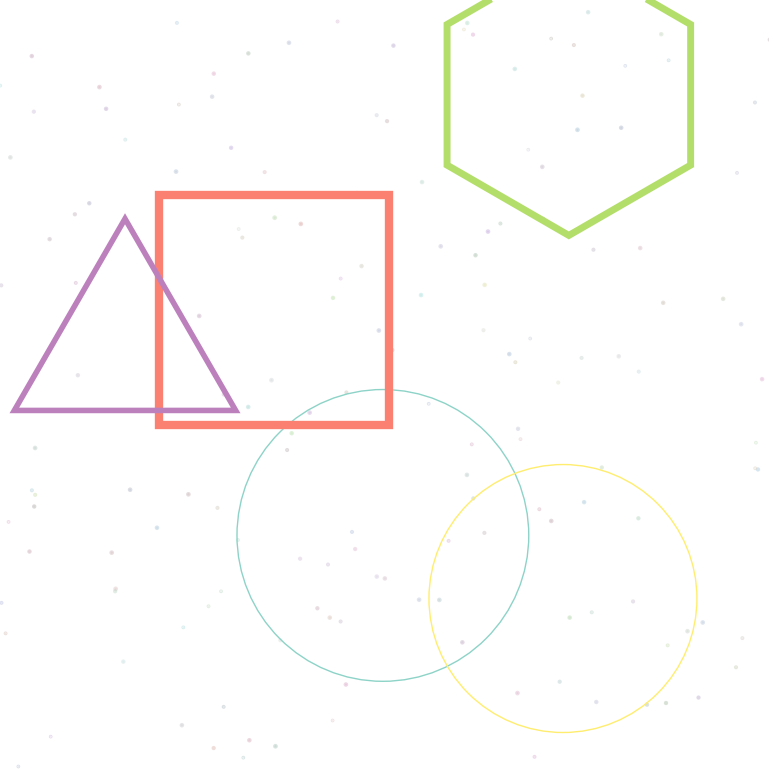[{"shape": "circle", "thickness": 0.5, "radius": 0.95, "center": [0.497, 0.305]}, {"shape": "square", "thickness": 3, "radius": 0.75, "center": [0.355, 0.597]}, {"shape": "hexagon", "thickness": 2.5, "radius": 0.91, "center": [0.739, 0.877]}, {"shape": "triangle", "thickness": 2, "radius": 0.83, "center": [0.162, 0.55]}, {"shape": "circle", "thickness": 0.5, "radius": 0.87, "center": [0.731, 0.223]}]